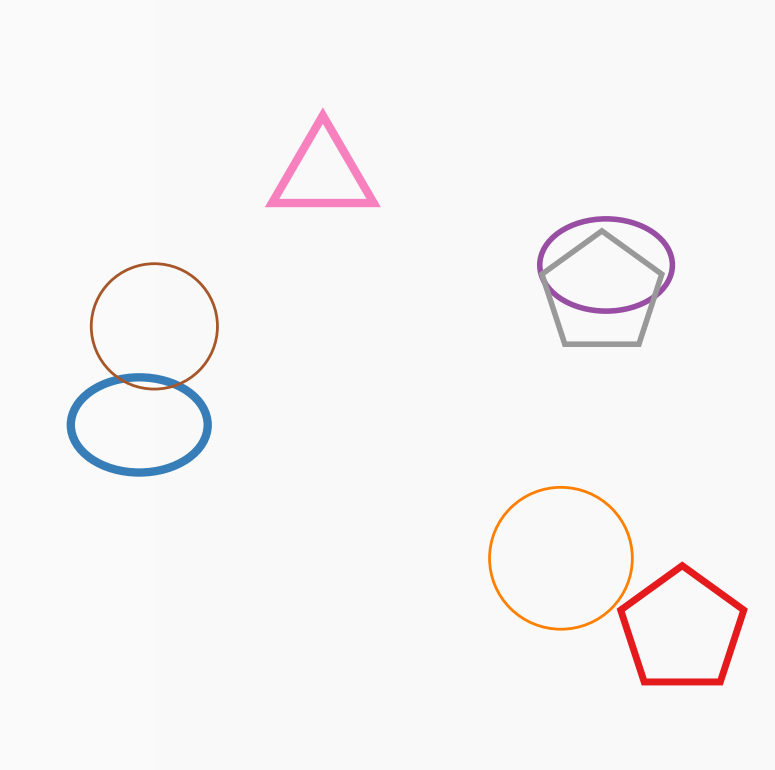[{"shape": "pentagon", "thickness": 2.5, "radius": 0.42, "center": [0.88, 0.182]}, {"shape": "oval", "thickness": 3, "radius": 0.44, "center": [0.18, 0.448]}, {"shape": "oval", "thickness": 2, "radius": 0.43, "center": [0.782, 0.656]}, {"shape": "circle", "thickness": 1, "radius": 0.46, "center": [0.724, 0.275]}, {"shape": "circle", "thickness": 1, "radius": 0.41, "center": [0.199, 0.576]}, {"shape": "triangle", "thickness": 3, "radius": 0.38, "center": [0.417, 0.774]}, {"shape": "pentagon", "thickness": 2, "radius": 0.41, "center": [0.777, 0.619]}]